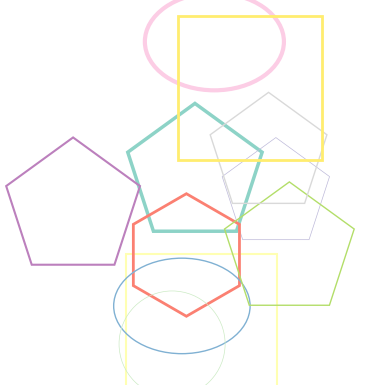[{"shape": "pentagon", "thickness": 2.5, "radius": 0.92, "center": [0.506, 0.548]}, {"shape": "square", "thickness": 1.5, "radius": 0.98, "center": [0.524, 0.145]}, {"shape": "pentagon", "thickness": 0.5, "radius": 0.73, "center": [0.717, 0.496]}, {"shape": "hexagon", "thickness": 2, "radius": 0.8, "center": [0.484, 0.338]}, {"shape": "oval", "thickness": 1, "radius": 0.89, "center": [0.472, 0.205]}, {"shape": "pentagon", "thickness": 1, "radius": 0.89, "center": [0.752, 0.35]}, {"shape": "oval", "thickness": 3, "radius": 0.9, "center": [0.557, 0.892]}, {"shape": "pentagon", "thickness": 1, "radius": 0.8, "center": [0.698, 0.601]}, {"shape": "pentagon", "thickness": 1.5, "radius": 0.91, "center": [0.19, 0.46]}, {"shape": "circle", "thickness": 0.5, "radius": 0.69, "center": [0.447, 0.107]}, {"shape": "square", "thickness": 2, "radius": 0.93, "center": [0.65, 0.77]}]